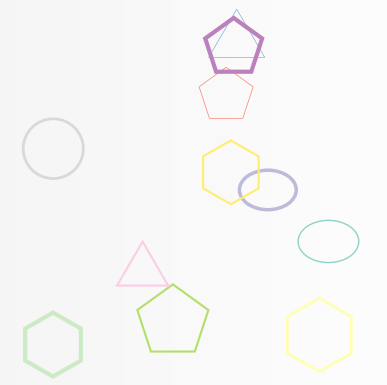[{"shape": "oval", "thickness": 1, "radius": 0.39, "center": [0.848, 0.373]}, {"shape": "hexagon", "thickness": 2, "radius": 0.48, "center": [0.824, 0.13]}, {"shape": "oval", "thickness": 2.5, "radius": 0.37, "center": [0.691, 0.507]}, {"shape": "pentagon", "thickness": 0.5, "radius": 0.37, "center": [0.583, 0.752]}, {"shape": "triangle", "thickness": 0.5, "radius": 0.42, "center": [0.611, 0.893]}, {"shape": "pentagon", "thickness": 1.5, "radius": 0.48, "center": [0.446, 0.165]}, {"shape": "triangle", "thickness": 1.5, "radius": 0.38, "center": [0.368, 0.296]}, {"shape": "circle", "thickness": 2, "radius": 0.39, "center": [0.137, 0.614]}, {"shape": "pentagon", "thickness": 3, "radius": 0.39, "center": [0.603, 0.876]}, {"shape": "hexagon", "thickness": 3, "radius": 0.41, "center": [0.137, 0.105]}, {"shape": "hexagon", "thickness": 1.5, "radius": 0.41, "center": [0.596, 0.552]}]